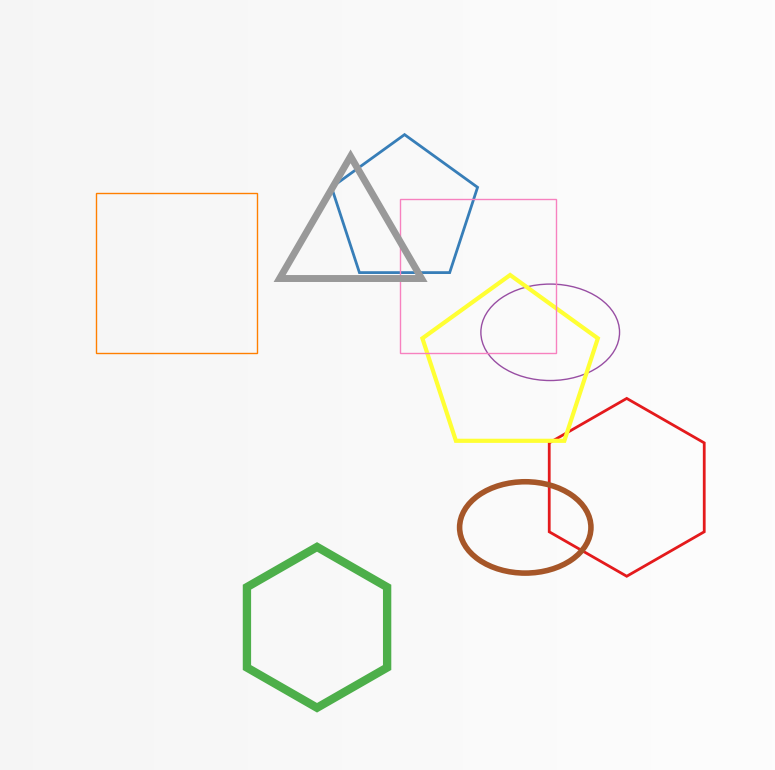[{"shape": "hexagon", "thickness": 1, "radius": 0.58, "center": [0.809, 0.367]}, {"shape": "pentagon", "thickness": 1, "radius": 0.5, "center": [0.522, 0.726]}, {"shape": "hexagon", "thickness": 3, "radius": 0.52, "center": [0.409, 0.185]}, {"shape": "oval", "thickness": 0.5, "radius": 0.45, "center": [0.71, 0.568]}, {"shape": "square", "thickness": 0.5, "radius": 0.52, "center": [0.228, 0.646]}, {"shape": "pentagon", "thickness": 1.5, "radius": 0.6, "center": [0.658, 0.524]}, {"shape": "oval", "thickness": 2, "radius": 0.42, "center": [0.678, 0.315]}, {"shape": "square", "thickness": 0.5, "radius": 0.5, "center": [0.616, 0.642]}, {"shape": "triangle", "thickness": 2.5, "radius": 0.53, "center": [0.452, 0.691]}]